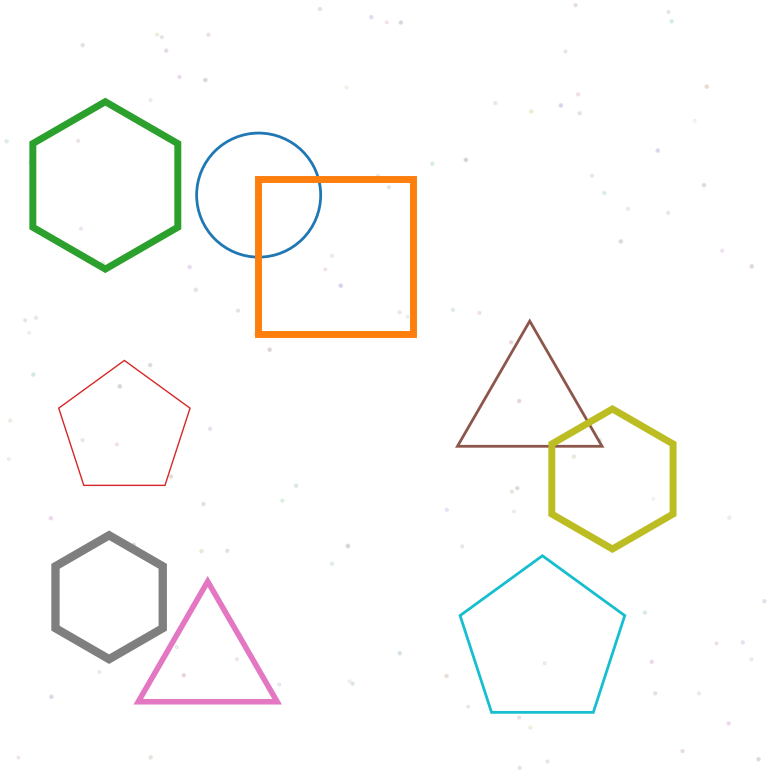[{"shape": "circle", "thickness": 1, "radius": 0.4, "center": [0.336, 0.747]}, {"shape": "square", "thickness": 2.5, "radius": 0.5, "center": [0.435, 0.667]}, {"shape": "hexagon", "thickness": 2.5, "radius": 0.54, "center": [0.137, 0.759]}, {"shape": "pentagon", "thickness": 0.5, "radius": 0.45, "center": [0.162, 0.442]}, {"shape": "triangle", "thickness": 1, "radius": 0.54, "center": [0.688, 0.475]}, {"shape": "triangle", "thickness": 2, "radius": 0.52, "center": [0.27, 0.141]}, {"shape": "hexagon", "thickness": 3, "radius": 0.4, "center": [0.142, 0.224]}, {"shape": "hexagon", "thickness": 2.5, "radius": 0.45, "center": [0.795, 0.378]}, {"shape": "pentagon", "thickness": 1, "radius": 0.56, "center": [0.704, 0.166]}]